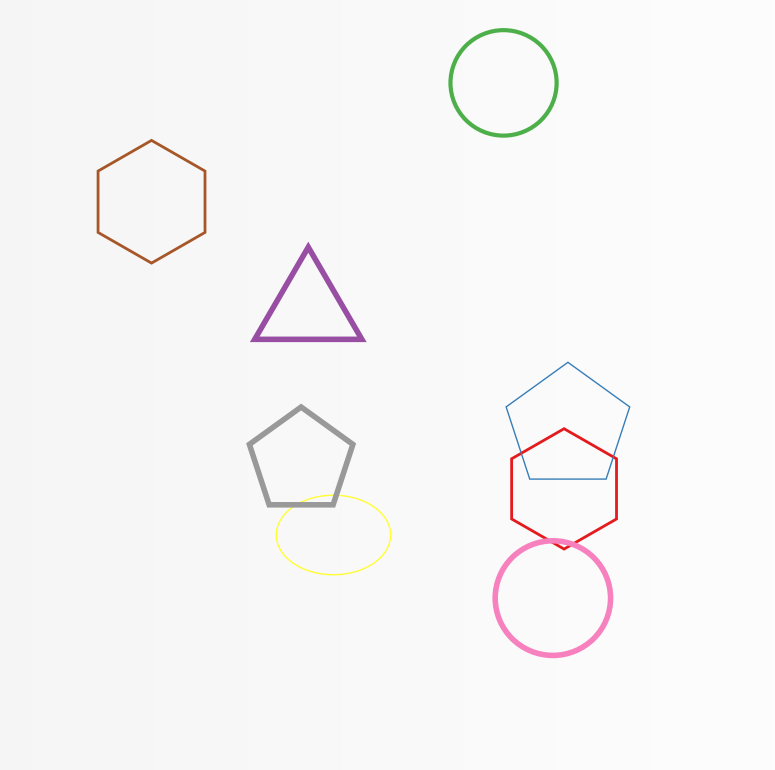[{"shape": "hexagon", "thickness": 1, "radius": 0.39, "center": [0.728, 0.365]}, {"shape": "pentagon", "thickness": 0.5, "radius": 0.42, "center": [0.733, 0.446]}, {"shape": "circle", "thickness": 1.5, "radius": 0.34, "center": [0.65, 0.892]}, {"shape": "triangle", "thickness": 2, "radius": 0.4, "center": [0.398, 0.599]}, {"shape": "oval", "thickness": 0.5, "radius": 0.37, "center": [0.43, 0.305]}, {"shape": "hexagon", "thickness": 1, "radius": 0.4, "center": [0.196, 0.738]}, {"shape": "circle", "thickness": 2, "radius": 0.37, "center": [0.713, 0.223]}, {"shape": "pentagon", "thickness": 2, "radius": 0.35, "center": [0.389, 0.401]}]